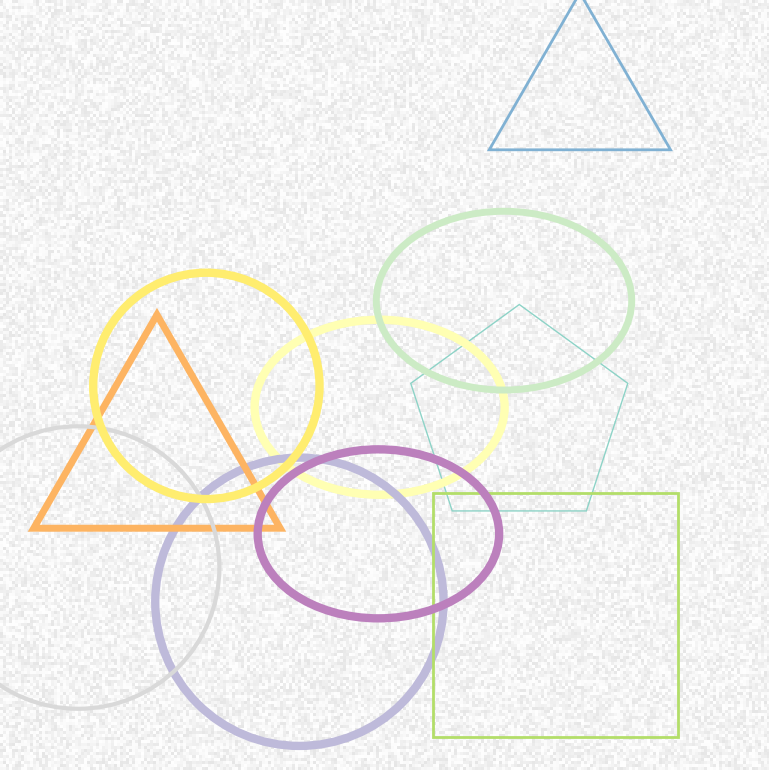[{"shape": "pentagon", "thickness": 0.5, "radius": 0.74, "center": [0.674, 0.456]}, {"shape": "oval", "thickness": 3, "radius": 0.81, "center": [0.493, 0.471]}, {"shape": "circle", "thickness": 3, "radius": 0.94, "center": [0.389, 0.219]}, {"shape": "triangle", "thickness": 1, "radius": 0.68, "center": [0.753, 0.873]}, {"shape": "triangle", "thickness": 2.5, "radius": 0.92, "center": [0.204, 0.406]}, {"shape": "square", "thickness": 1, "radius": 0.79, "center": [0.721, 0.201]}, {"shape": "circle", "thickness": 1.5, "radius": 0.92, "center": [0.101, 0.263]}, {"shape": "oval", "thickness": 3, "radius": 0.78, "center": [0.491, 0.307]}, {"shape": "oval", "thickness": 2.5, "radius": 0.83, "center": [0.655, 0.61]}, {"shape": "circle", "thickness": 3, "radius": 0.73, "center": [0.268, 0.499]}]